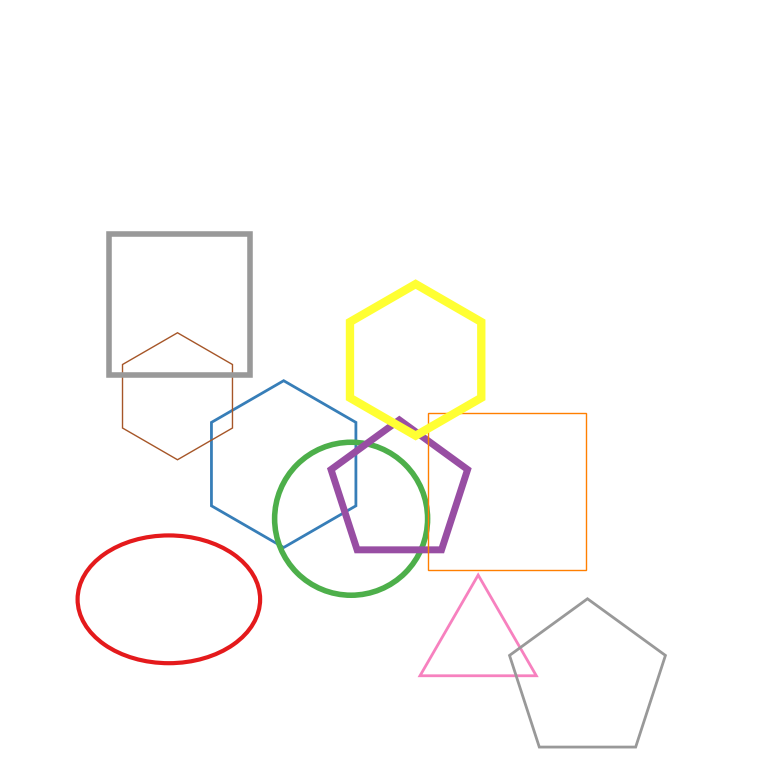[{"shape": "oval", "thickness": 1.5, "radius": 0.59, "center": [0.219, 0.222]}, {"shape": "hexagon", "thickness": 1, "radius": 0.54, "center": [0.368, 0.397]}, {"shape": "circle", "thickness": 2, "radius": 0.5, "center": [0.456, 0.326]}, {"shape": "pentagon", "thickness": 2.5, "radius": 0.47, "center": [0.519, 0.361]}, {"shape": "square", "thickness": 0.5, "radius": 0.51, "center": [0.658, 0.362]}, {"shape": "hexagon", "thickness": 3, "radius": 0.49, "center": [0.54, 0.533]}, {"shape": "hexagon", "thickness": 0.5, "radius": 0.41, "center": [0.231, 0.485]}, {"shape": "triangle", "thickness": 1, "radius": 0.44, "center": [0.621, 0.166]}, {"shape": "pentagon", "thickness": 1, "radius": 0.53, "center": [0.763, 0.116]}, {"shape": "square", "thickness": 2, "radius": 0.46, "center": [0.233, 0.604]}]